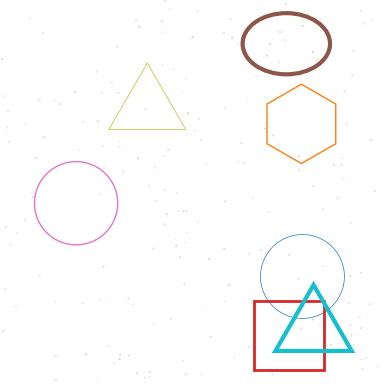[{"shape": "circle", "thickness": 0.5, "radius": 0.54, "center": [0.786, 0.282]}, {"shape": "hexagon", "thickness": 1, "radius": 0.52, "center": [0.783, 0.678]}, {"shape": "square", "thickness": 2, "radius": 0.45, "center": [0.751, 0.129]}, {"shape": "oval", "thickness": 3, "radius": 0.57, "center": [0.744, 0.886]}, {"shape": "circle", "thickness": 1, "radius": 0.54, "center": [0.198, 0.472]}, {"shape": "triangle", "thickness": 0.5, "radius": 0.58, "center": [0.383, 0.721]}, {"shape": "triangle", "thickness": 3, "radius": 0.57, "center": [0.814, 0.146]}]